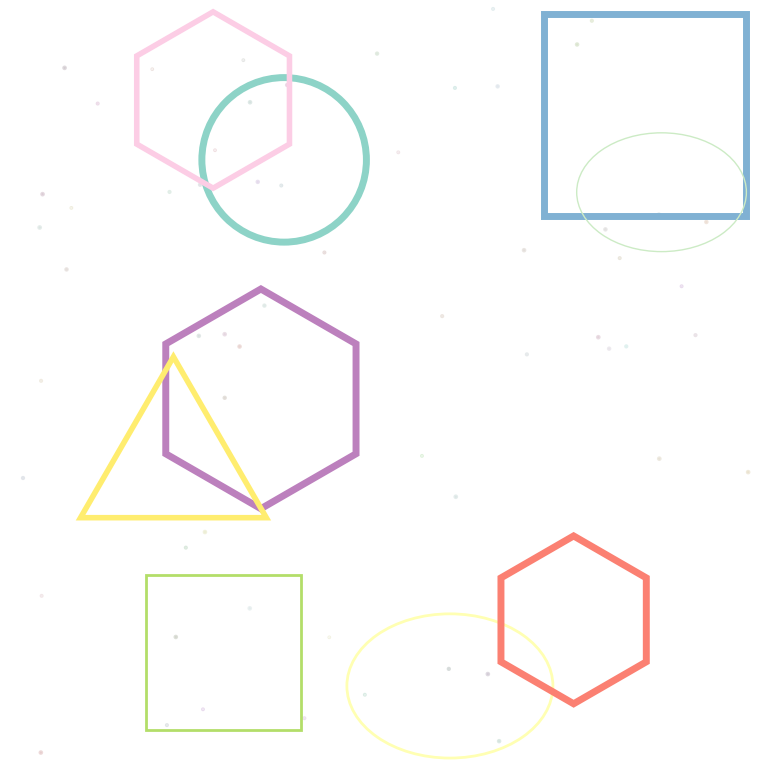[{"shape": "circle", "thickness": 2.5, "radius": 0.53, "center": [0.369, 0.792]}, {"shape": "oval", "thickness": 1, "radius": 0.67, "center": [0.584, 0.109]}, {"shape": "hexagon", "thickness": 2.5, "radius": 0.54, "center": [0.745, 0.195]}, {"shape": "square", "thickness": 2.5, "radius": 0.66, "center": [0.837, 0.851]}, {"shape": "square", "thickness": 1, "radius": 0.5, "center": [0.29, 0.153]}, {"shape": "hexagon", "thickness": 2, "radius": 0.57, "center": [0.277, 0.87]}, {"shape": "hexagon", "thickness": 2.5, "radius": 0.71, "center": [0.339, 0.482]}, {"shape": "oval", "thickness": 0.5, "radius": 0.55, "center": [0.859, 0.75]}, {"shape": "triangle", "thickness": 2, "radius": 0.7, "center": [0.225, 0.397]}]